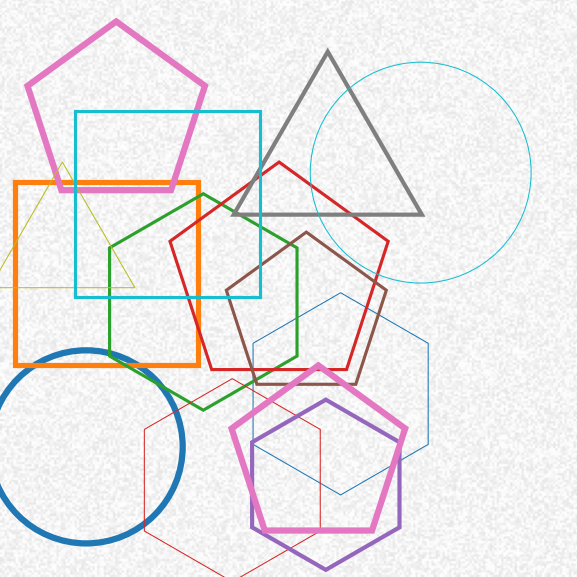[{"shape": "circle", "thickness": 3, "radius": 0.84, "center": [0.149, 0.225]}, {"shape": "hexagon", "thickness": 0.5, "radius": 0.88, "center": [0.59, 0.317]}, {"shape": "square", "thickness": 2.5, "radius": 0.79, "center": [0.184, 0.526]}, {"shape": "hexagon", "thickness": 1.5, "radius": 0.94, "center": [0.352, 0.476]}, {"shape": "hexagon", "thickness": 0.5, "radius": 0.88, "center": [0.402, 0.168]}, {"shape": "pentagon", "thickness": 1.5, "radius": 0.99, "center": [0.483, 0.52]}, {"shape": "hexagon", "thickness": 2, "radius": 0.74, "center": [0.564, 0.16]}, {"shape": "pentagon", "thickness": 1.5, "radius": 0.73, "center": [0.53, 0.452]}, {"shape": "pentagon", "thickness": 3, "radius": 0.81, "center": [0.201, 0.8]}, {"shape": "pentagon", "thickness": 3, "radius": 0.79, "center": [0.551, 0.208]}, {"shape": "triangle", "thickness": 2, "radius": 0.94, "center": [0.568, 0.721]}, {"shape": "triangle", "thickness": 0.5, "radius": 0.73, "center": [0.108, 0.574]}, {"shape": "circle", "thickness": 0.5, "radius": 0.96, "center": [0.728, 0.7]}, {"shape": "square", "thickness": 1.5, "radius": 0.8, "center": [0.29, 0.646]}]